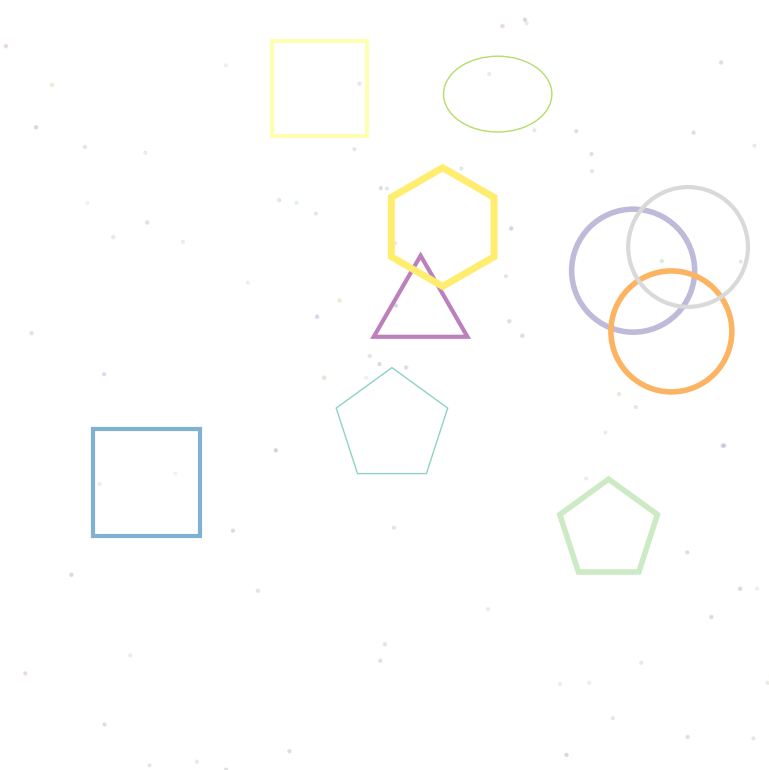[{"shape": "pentagon", "thickness": 0.5, "radius": 0.38, "center": [0.509, 0.447]}, {"shape": "square", "thickness": 1.5, "radius": 0.31, "center": [0.415, 0.885]}, {"shape": "circle", "thickness": 2, "radius": 0.4, "center": [0.822, 0.648]}, {"shape": "square", "thickness": 1.5, "radius": 0.35, "center": [0.19, 0.374]}, {"shape": "circle", "thickness": 2, "radius": 0.39, "center": [0.872, 0.57]}, {"shape": "oval", "thickness": 0.5, "radius": 0.35, "center": [0.646, 0.878]}, {"shape": "circle", "thickness": 1.5, "radius": 0.39, "center": [0.894, 0.679]}, {"shape": "triangle", "thickness": 1.5, "radius": 0.35, "center": [0.546, 0.598]}, {"shape": "pentagon", "thickness": 2, "radius": 0.33, "center": [0.79, 0.311]}, {"shape": "hexagon", "thickness": 2.5, "radius": 0.39, "center": [0.575, 0.705]}]